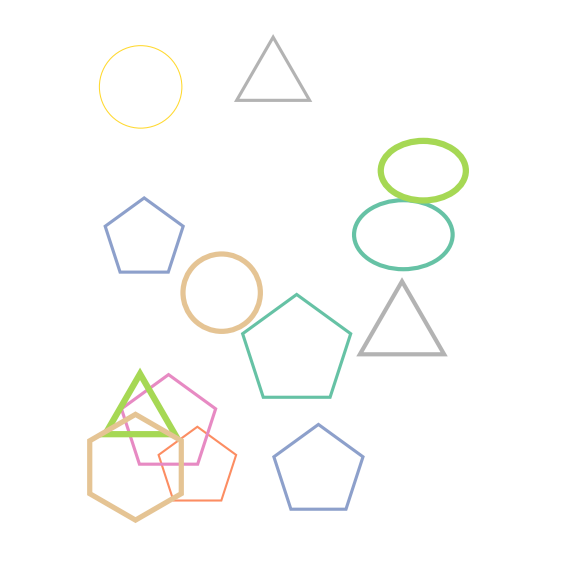[{"shape": "pentagon", "thickness": 1.5, "radius": 0.49, "center": [0.514, 0.391]}, {"shape": "oval", "thickness": 2, "radius": 0.43, "center": [0.698, 0.593]}, {"shape": "pentagon", "thickness": 1, "radius": 0.35, "center": [0.342, 0.19]}, {"shape": "pentagon", "thickness": 1.5, "radius": 0.36, "center": [0.25, 0.585]}, {"shape": "pentagon", "thickness": 1.5, "radius": 0.41, "center": [0.551, 0.183]}, {"shape": "pentagon", "thickness": 1.5, "radius": 0.43, "center": [0.292, 0.265]}, {"shape": "triangle", "thickness": 3, "radius": 0.35, "center": [0.243, 0.282]}, {"shape": "oval", "thickness": 3, "radius": 0.37, "center": [0.733, 0.704]}, {"shape": "circle", "thickness": 0.5, "radius": 0.36, "center": [0.244, 0.849]}, {"shape": "hexagon", "thickness": 2.5, "radius": 0.46, "center": [0.235, 0.19]}, {"shape": "circle", "thickness": 2.5, "radius": 0.33, "center": [0.384, 0.492]}, {"shape": "triangle", "thickness": 2, "radius": 0.42, "center": [0.696, 0.428]}, {"shape": "triangle", "thickness": 1.5, "radius": 0.36, "center": [0.473, 0.862]}]